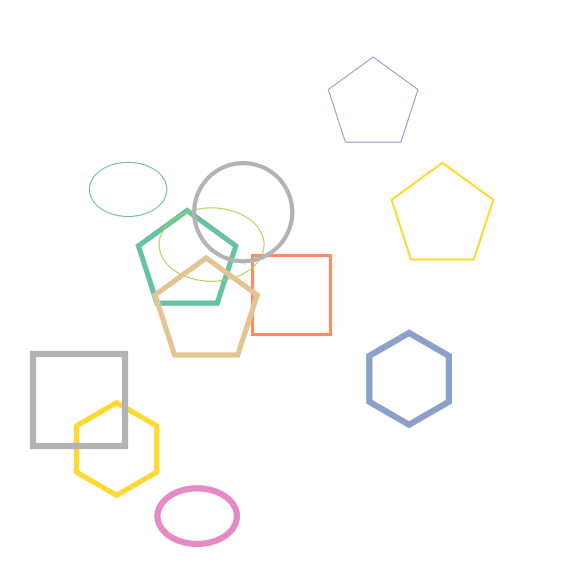[{"shape": "oval", "thickness": 0.5, "radius": 0.34, "center": [0.222, 0.671]}, {"shape": "pentagon", "thickness": 2.5, "radius": 0.44, "center": [0.324, 0.546]}, {"shape": "square", "thickness": 1.5, "radius": 0.34, "center": [0.503, 0.489]}, {"shape": "pentagon", "thickness": 0.5, "radius": 0.41, "center": [0.646, 0.819]}, {"shape": "hexagon", "thickness": 3, "radius": 0.4, "center": [0.708, 0.343]}, {"shape": "oval", "thickness": 3, "radius": 0.34, "center": [0.341, 0.105]}, {"shape": "oval", "thickness": 0.5, "radius": 0.45, "center": [0.366, 0.576]}, {"shape": "hexagon", "thickness": 2.5, "radius": 0.4, "center": [0.202, 0.222]}, {"shape": "pentagon", "thickness": 1, "radius": 0.46, "center": [0.766, 0.625]}, {"shape": "pentagon", "thickness": 2.5, "radius": 0.46, "center": [0.357, 0.46]}, {"shape": "square", "thickness": 3, "radius": 0.4, "center": [0.137, 0.307]}, {"shape": "circle", "thickness": 2, "radius": 0.42, "center": [0.421, 0.632]}]